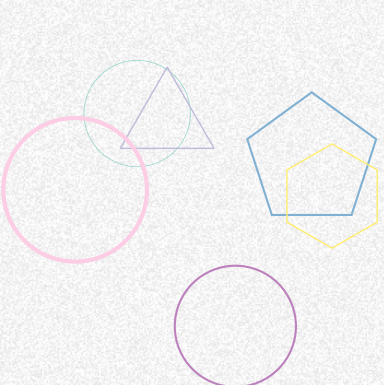[{"shape": "circle", "thickness": 0.5, "radius": 0.69, "center": [0.356, 0.705]}, {"shape": "triangle", "thickness": 1, "radius": 0.7, "center": [0.434, 0.685]}, {"shape": "pentagon", "thickness": 1.5, "radius": 0.88, "center": [0.81, 0.584]}, {"shape": "circle", "thickness": 3, "radius": 0.93, "center": [0.195, 0.507]}, {"shape": "circle", "thickness": 1.5, "radius": 0.79, "center": [0.611, 0.152]}, {"shape": "hexagon", "thickness": 1, "radius": 0.68, "center": [0.862, 0.491]}]